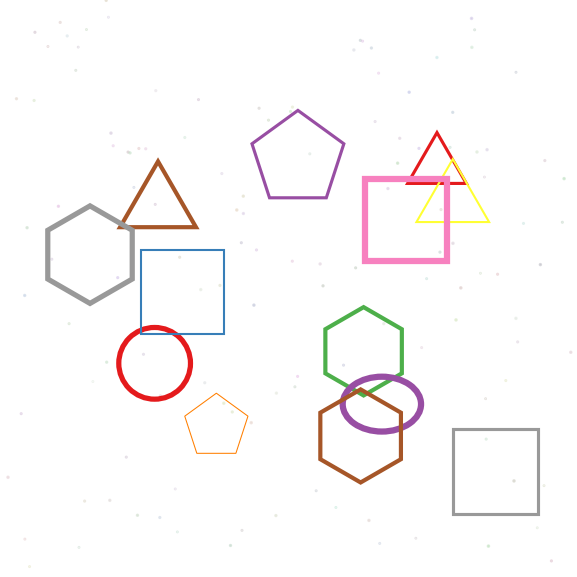[{"shape": "triangle", "thickness": 1.5, "radius": 0.29, "center": [0.757, 0.711]}, {"shape": "circle", "thickness": 2.5, "radius": 0.31, "center": [0.268, 0.37]}, {"shape": "square", "thickness": 1, "radius": 0.36, "center": [0.316, 0.493]}, {"shape": "hexagon", "thickness": 2, "radius": 0.38, "center": [0.63, 0.391]}, {"shape": "oval", "thickness": 3, "radius": 0.34, "center": [0.661, 0.299]}, {"shape": "pentagon", "thickness": 1.5, "radius": 0.42, "center": [0.516, 0.724]}, {"shape": "pentagon", "thickness": 0.5, "radius": 0.29, "center": [0.375, 0.261]}, {"shape": "triangle", "thickness": 1, "radius": 0.36, "center": [0.784, 0.651]}, {"shape": "triangle", "thickness": 2, "radius": 0.38, "center": [0.274, 0.644]}, {"shape": "hexagon", "thickness": 2, "radius": 0.4, "center": [0.624, 0.244]}, {"shape": "square", "thickness": 3, "radius": 0.35, "center": [0.704, 0.618]}, {"shape": "hexagon", "thickness": 2.5, "radius": 0.42, "center": [0.156, 0.558]}, {"shape": "square", "thickness": 1.5, "radius": 0.37, "center": [0.858, 0.183]}]